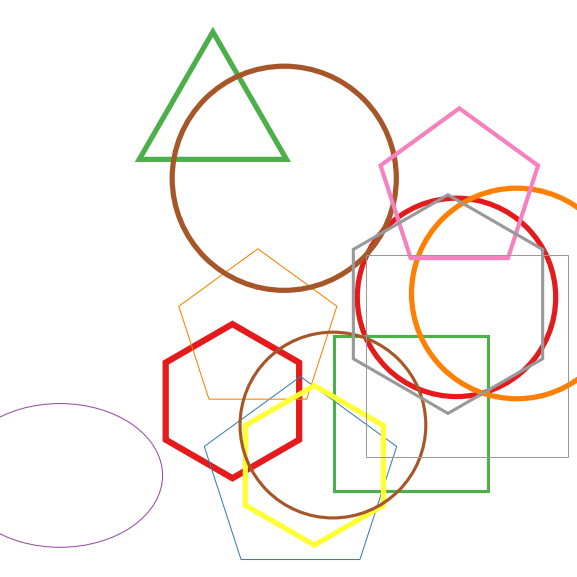[{"shape": "circle", "thickness": 2.5, "radius": 0.86, "center": [0.79, 0.484]}, {"shape": "hexagon", "thickness": 3, "radius": 0.67, "center": [0.402, 0.304]}, {"shape": "pentagon", "thickness": 0.5, "radius": 0.88, "center": [0.52, 0.172]}, {"shape": "square", "thickness": 1.5, "radius": 0.67, "center": [0.712, 0.283]}, {"shape": "triangle", "thickness": 2.5, "radius": 0.74, "center": [0.369, 0.797]}, {"shape": "oval", "thickness": 0.5, "radius": 0.89, "center": [0.104, 0.176]}, {"shape": "circle", "thickness": 2.5, "radius": 0.91, "center": [0.895, 0.491]}, {"shape": "pentagon", "thickness": 0.5, "radius": 0.72, "center": [0.446, 0.424]}, {"shape": "hexagon", "thickness": 2.5, "radius": 0.69, "center": [0.544, 0.193]}, {"shape": "circle", "thickness": 1.5, "radius": 0.8, "center": [0.576, 0.263]}, {"shape": "circle", "thickness": 2.5, "radius": 0.97, "center": [0.492, 0.69]}, {"shape": "pentagon", "thickness": 2, "radius": 0.72, "center": [0.795, 0.668]}, {"shape": "hexagon", "thickness": 1.5, "radius": 0.95, "center": [0.776, 0.473]}, {"shape": "square", "thickness": 0.5, "radius": 0.87, "center": [0.809, 0.383]}]